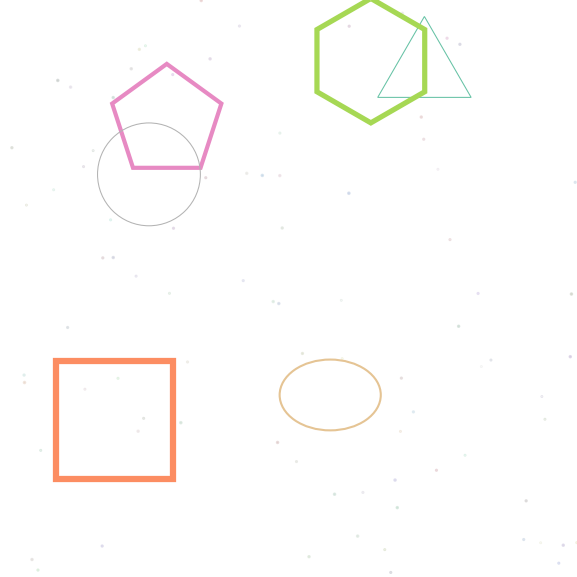[{"shape": "triangle", "thickness": 0.5, "radius": 0.47, "center": [0.735, 0.877]}, {"shape": "square", "thickness": 3, "radius": 0.51, "center": [0.198, 0.272]}, {"shape": "pentagon", "thickness": 2, "radius": 0.5, "center": [0.289, 0.789]}, {"shape": "hexagon", "thickness": 2.5, "radius": 0.54, "center": [0.642, 0.894]}, {"shape": "oval", "thickness": 1, "radius": 0.44, "center": [0.572, 0.315]}, {"shape": "circle", "thickness": 0.5, "radius": 0.45, "center": [0.258, 0.697]}]